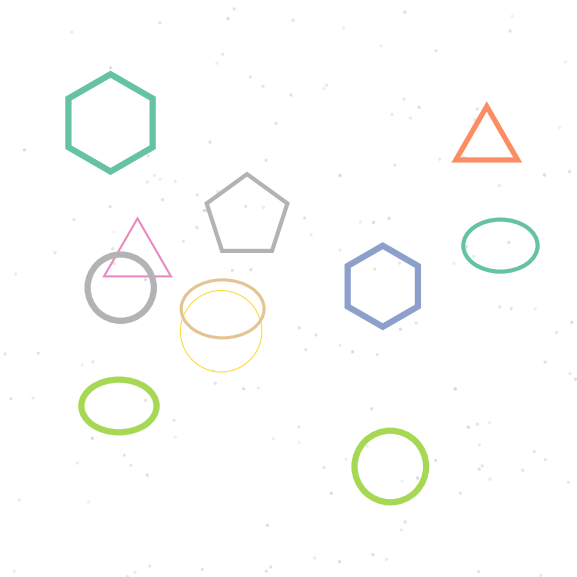[{"shape": "oval", "thickness": 2, "radius": 0.32, "center": [0.867, 0.574]}, {"shape": "hexagon", "thickness": 3, "radius": 0.42, "center": [0.191, 0.786]}, {"shape": "triangle", "thickness": 2.5, "radius": 0.31, "center": [0.843, 0.753]}, {"shape": "hexagon", "thickness": 3, "radius": 0.35, "center": [0.663, 0.503]}, {"shape": "triangle", "thickness": 1, "radius": 0.33, "center": [0.238, 0.554]}, {"shape": "oval", "thickness": 3, "radius": 0.33, "center": [0.206, 0.296]}, {"shape": "circle", "thickness": 3, "radius": 0.31, "center": [0.676, 0.191]}, {"shape": "circle", "thickness": 0.5, "radius": 0.35, "center": [0.383, 0.426]}, {"shape": "oval", "thickness": 1.5, "radius": 0.36, "center": [0.386, 0.464]}, {"shape": "pentagon", "thickness": 2, "radius": 0.37, "center": [0.428, 0.624]}, {"shape": "circle", "thickness": 3, "radius": 0.29, "center": [0.209, 0.501]}]